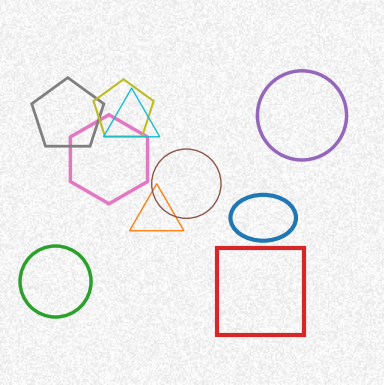[{"shape": "oval", "thickness": 3, "radius": 0.43, "center": [0.684, 0.434]}, {"shape": "triangle", "thickness": 1, "radius": 0.41, "center": [0.407, 0.441]}, {"shape": "circle", "thickness": 2.5, "radius": 0.46, "center": [0.144, 0.269]}, {"shape": "square", "thickness": 3, "radius": 0.56, "center": [0.677, 0.243]}, {"shape": "circle", "thickness": 2.5, "radius": 0.58, "center": [0.784, 0.7]}, {"shape": "circle", "thickness": 1, "radius": 0.45, "center": [0.484, 0.523]}, {"shape": "hexagon", "thickness": 2.5, "radius": 0.58, "center": [0.283, 0.586]}, {"shape": "pentagon", "thickness": 2, "radius": 0.49, "center": [0.176, 0.7]}, {"shape": "pentagon", "thickness": 1.5, "radius": 0.41, "center": [0.321, 0.712]}, {"shape": "triangle", "thickness": 1, "radius": 0.42, "center": [0.342, 0.687]}]